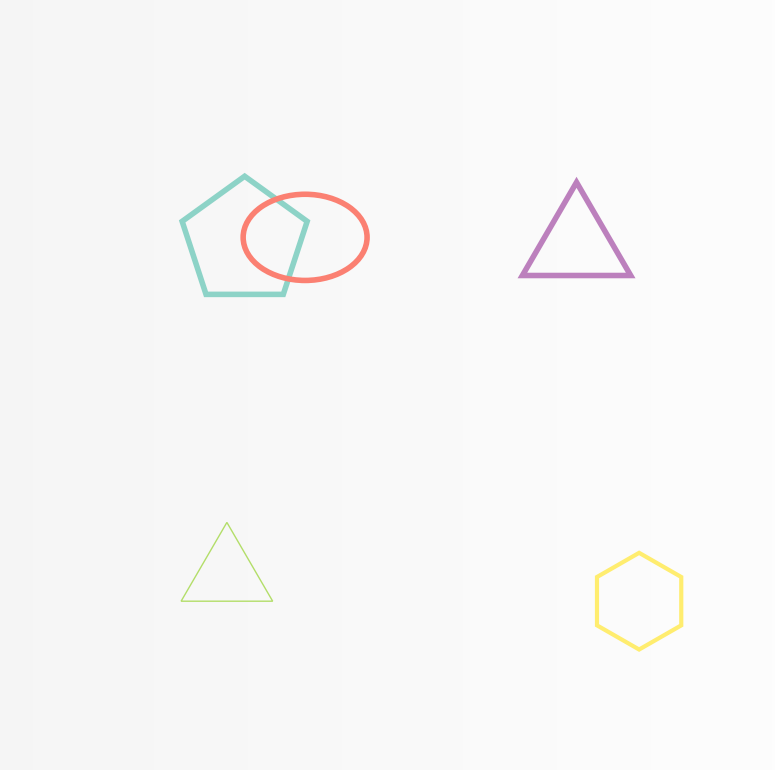[{"shape": "pentagon", "thickness": 2, "radius": 0.42, "center": [0.316, 0.686]}, {"shape": "oval", "thickness": 2, "radius": 0.4, "center": [0.394, 0.692]}, {"shape": "triangle", "thickness": 0.5, "radius": 0.34, "center": [0.293, 0.253]}, {"shape": "triangle", "thickness": 2, "radius": 0.4, "center": [0.744, 0.683]}, {"shape": "hexagon", "thickness": 1.5, "radius": 0.31, "center": [0.825, 0.219]}]